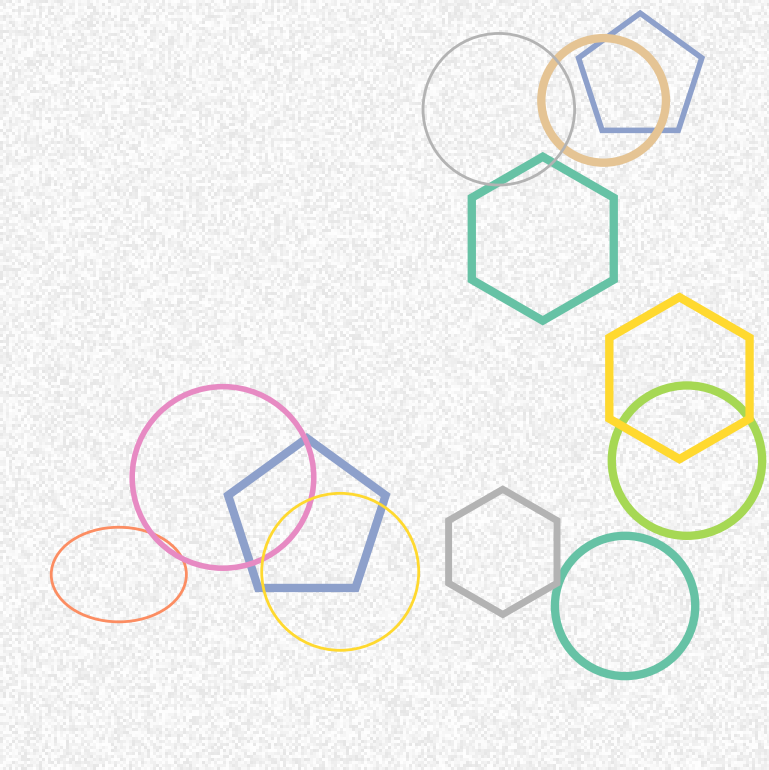[{"shape": "hexagon", "thickness": 3, "radius": 0.53, "center": [0.705, 0.69]}, {"shape": "circle", "thickness": 3, "radius": 0.46, "center": [0.812, 0.213]}, {"shape": "oval", "thickness": 1, "radius": 0.44, "center": [0.154, 0.254]}, {"shape": "pentagon", "thickness": 2, "radius": 0.42, "center": [0.831, 0.899]}, {"shape": "pentagon", "thickness": 3, "radius": 0.54, "center": [0.399, 0.323]}, {"shape": "circle", "thickness": 2, "radius": 0.59, "center": [0.29, 0.38]}, {"shape": "circle", "thickness": 3, "radius": 0.49, "center": [0.892, 0.402]}, {"shape": "circle", "thickness": 1, "radius": 0.51, "center": [0.442, 0.257]}, {"shape": "hexagon", "thickness": 3, "radius": 0.53, "center": [0.882, 0.509]}, {"shape": "circle", "thickness": 3, "radius": 0.4, "center": [0.784, 0.87]}, {"shape": "hexagon", "thickness": 2.5, "radius": 0.41, "center": [0.653, 0.283]}, {"shape": "circle", "thickness": 1, "radius": 0.49, "center": [0.648, 0.858]}]